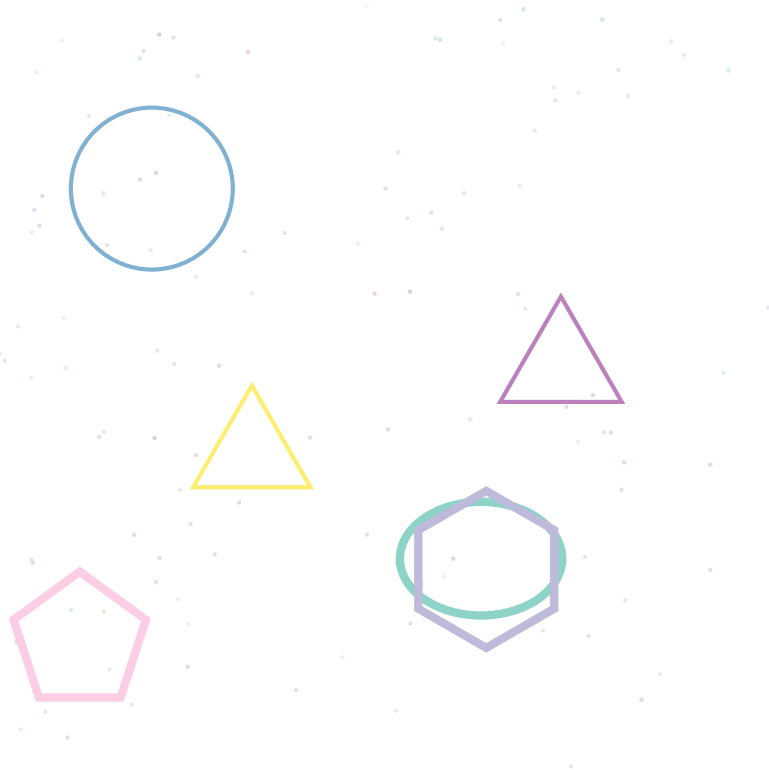[{"shape": "oval", "thickness": 3, "radius": 0.53, "center": [0.625, 0.274]}, {"shape": "hexagon", "thickness": 3, "radius": 0.51, "center": [0.632, 0.261]}, {"shape": "circle", "thickness": 1.5, "radius": 0.53, "center": [0.197, 0.755]}, {"shape": "pentagon", "thickness": 3, "radius": 0.45, "center": [0.104, 0.167]}, {"shape": "triangle", "thickness": 1.5, "radius": 0.46, "center": [0.728, 0.524]}, {"shape": "triangle", "thickness": 1.5, "radius": 0.44, "center": [0.327, 0.411]}]